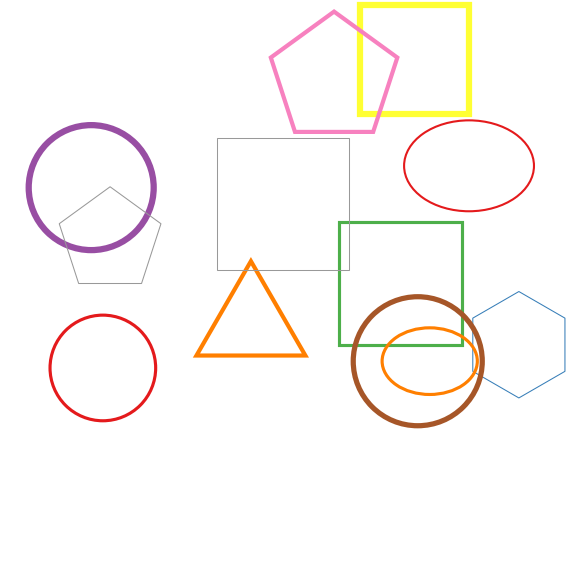[{"shape": "circle", "thickness": 1.5, "radius": 0.46, "center": [0.178, 0.362]}, {"shape": "oval", "thickness": 1, "radius": 0.56, "center": [0.812, 0.712]}, {"shape": "hexagon", "thickness": 0.5, "radius": 0.46, "center": [0.898, 0.402]}, {"shape": "square", "thickness": 1.5, "radius": 0.53, "center": [0.694, 0.508]}, {"shape": "circle", "thickness": 3, "radius": 0.54, "center": [0.158, 0.674]}, {"shape": "oval", "thickness": 1.5, "radius": 0.41, "center": [0.744, 0.374]}, {"shape": "triangle", "thickness": 2, "radius": 0.54, "center": [0.434, 0.438]}, {"shape": "square", "thickness": 3, "radius": 0.47, "center": [0.718, 0.896]}, {"shape": "circle", "thickness": 2.5, "radius": 0.56, "center": [0.723, 0.374]}, {"shape": "pentagon", "thickness": 2, "radius": 0.58, "center": [0.578, 0.864]}, {"shape": "pentagon", "thickness": 0.5, "radius": 0.46, "center": [0.191, 0.583]}, {"shape": "square", "thickness": 0.5, "radius": 0.57, "center": [0.49, 0.645]}]